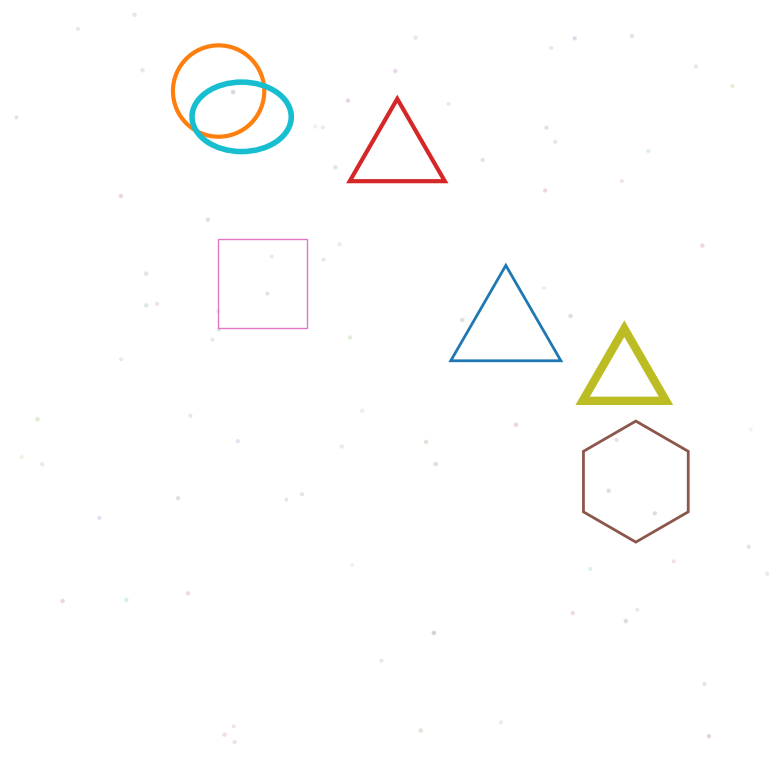[{"shape": "triangle", "thickness": 1, "radius": 0.41, "center": [0.657, 0.573]}, {"shape": "circle", "thickness": 1.5, "radius": 0.3, "center": [0.284, 0.882]}, {"shape": "triangle", "thickness": 1.5, "radius": 0.36, "center": [0.516, 0.8]}, {"shape": "hexagon", "thickness": 1, "radius": 0.39, "center": [0.826, 0.375]}, {"shape": "square", "thickness": 0.5, "radius": 0.29, "center": [0.341, 0.632]}, {"shape": "triangle", "thickness": 3, "radius": 0.31, "center": [0.811, 0.511]}, {"shape": "oval", "thickness": 2, "radius": 0.32, "center": [0.314, 0.848]}]